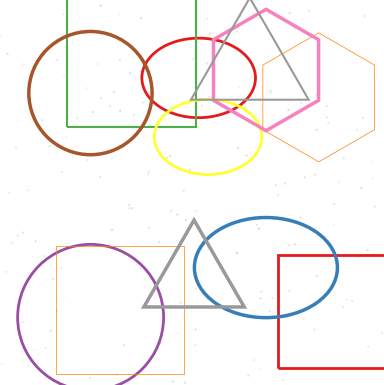[{"shape": "oval", "thickness": 2, "radius": 0.74, "center": [0.516, 0.798]}, {"shape": "square", "thickness": 2, "radius": 0.73, "center": [0.869, 0.19]}, {"shape": "oval", "thickness": 2.5, "radius": 0.93, "center": [0.691, 0.305]}, {"shape": "square", "thickness": 1.5, "radius": 0.84, "center": [0.342, 0.837]}, {"shape": "circle", "thickness": 2, "radius": 0.95, "center": [0.235, 0.176]}, {"shape": "square", "thickness": 0.5, "radius": 0.83, "center": [0.311, 0.196]}, {"shape": "hexagon", "thickness": 0.5, "radius": 0.84, "center": [0.828, 0.747]}, {"shape": "oval", "thickness": 2, "radius": 0.7, "center": [0.54, 0.644]}, {"shape": "circle", "thickness": 2.5, "radius": 0.8, "center": [0.235, 0.758]}, {"shape": "hexagon", "thickness": 2.5, "radius": 0.79, "center": [0.691, 0.818]}, {"shape": "triangle", "thickness": 2.5, "radius": 0.75, "center": [0.504, 0.278]}, {"shape": "triangle", "thickness": 1.5, "radius": 0.88, "center": [0.649, 0.829]}]